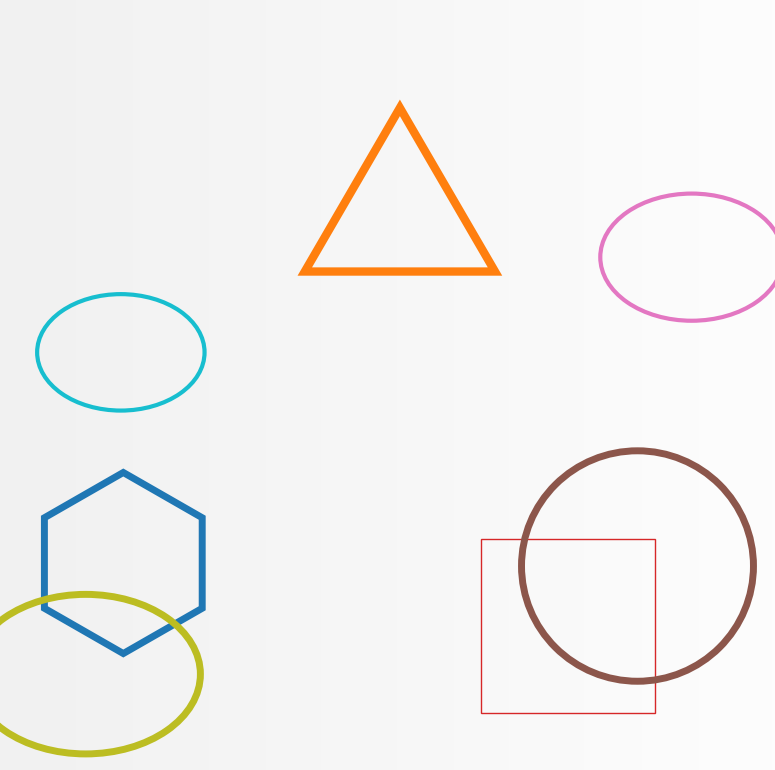[{"shape": "hexagon", "thickness": 2.5, "radius": 0.59, "center": [0.159, 0.269]}, {"shape": "triangle", "thickness": 3, "radius": 0.71, "center": [0.516, 0.718]}, {"shape": "square", "thickness": 0.5, "radius": 0.56, "center": [0.733, 0.187]}, {"shape": "circle", "thickness": 2.5, "radius": 0.75, "center": [0.823, 0.265]}, {"shape": "oval", "thickness": 1.5, "radius": 0.59, "center": [0.893, 0.666]}, {"shape": "oval", "thickness": 2.5, "radius": 0.74, "center": [0.111, 0.124]}, {"shape": "oval", "thickness": 1.5, "radius": 0.54, "center": [0.156, 0.542]}]